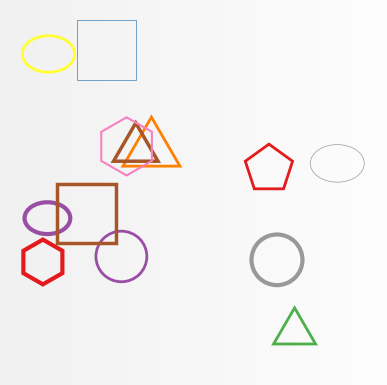[{"shape": "hexagon", "thickness": 3, "radius": 0.29, "center": [0.111, 0.32]}, {"shape": "pentagon", "thickness": 2, "radius": 0.32, "center": [0.694, 0.561]}, {"shape": "square", "thickness": 0.5, "radius": 0.39, "center": [0.275, 0.87]}, {"shape": "triangle", "thickness": 2, "radius": 0.31, "center": [0.76, 0.138]}, {"shape": "circle", "thickness": 2, "radius": 0.33, "center": [0.313, 0.334]}, {"shape": "oval", "thickness": 3, "radius": 0.3, "center": [0.122, 0.433]}, {"shape": "triangle", "thickness": 2, "radius": 0.42, "center": [0.391, 0.611]}, {"shape": "oval", "thickness": 2, "radius": 0.34, "center": [0.125, 0.86]}, {"shape": "triangle", "thickness": 2.5, "radius": 0.33, "center": [0.35, 0.614]}, {"shape": "square", "thickness": 2.5, "radius": 0.38, "center": [0.224, 0.445]}, {"shape": "hexagon", "thickness": 1.5, "radius": 0.38, "center": [0.327, 0.62]}, {"shape": "oval", "thickness": 0.5, "radius": 0.35, "center": [0.87, 0.576]}, {"shape": "circle", "thickness": 3, "radius": 0.33, "center": [0.715, 0.325]}]